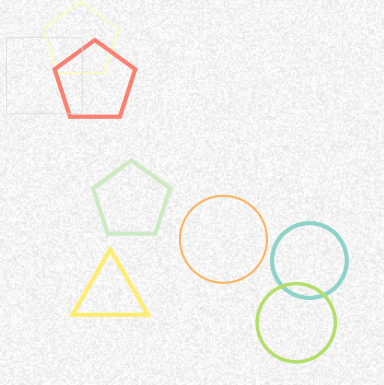[{"shape": "circle", "thickness": 3, "radius": 0.49, "center": [0.804, 0.323]}, {"shape": "pentagon", "thickness": 1, "radius": 0.51, "center": [0.21, 0.893]}, {"shape": "pentagon", "thickness": 3, "radius": 0.55, "center": [0.247, 0.786]}, {"shape": "circle", "thickness": 1.5, "radius": 0.57, "center": [0.58, 0.378]}, {"shape": "circle", "thickness": 2.5, "radius": 0.51, "center": [0.769, 0.162]}, {"shape": "square", "thickness": 0.5, "radius": 0.49, "center": [0.115, 0.806]}, {"shape": "pentagon", "thickness": 3, "radius": 0.53, "center": [0.342, 0.478]}, {"shape": "triangle", "thickness": 3, "radius": 0.57, "center": [0.286, 0.239]}]